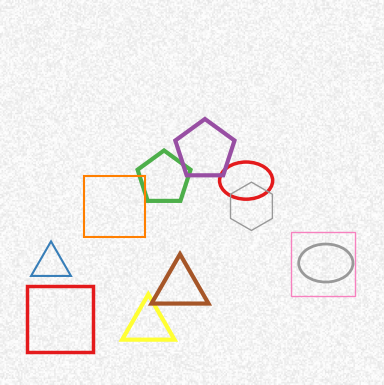[{"shape": "oval", "thickness": 2.5, "radius": 0.34, "center": [0.639, 0.531]}, {"shape": "square", "thickness": 2.5, "radius": 0.43, "center": [0.155, 0.171]}, {"shape": "triangle", "thickness": 1.5, "radius": 0.3, "center": [0.132, 0.313]}, {"shape": "pentagon", "thickness": 3, "radius": 0.36, "center": [0.426, 0.537]}, {"shape": "pentagon", "thickness": 3, "radius": 0.4, "center": [0.532, 0.61]}, {"shape": "square", "thickness": 1.5, "radius": 0.39, "center": [0.297, 0.464]}, {"shape": "triangle", "thickness": 3, "radius": 0.39, "center": [0.385, 0.157]}, {"shape": "triangle", "thickness": 3, "radius": 0.43, "center": [0.468, 0.254]}, {"shape": "square", "thickness": 1, "radius": 0.42, "center": [0.838, 0.315]}, {"shape": "oval", "thickness": 2, "radius": 0.35, "center": [0.846, 0.317]}, {"shape": "hexagon", "thickness": 1, "radius": 0.31, "center": [0.653, 0.464]}]